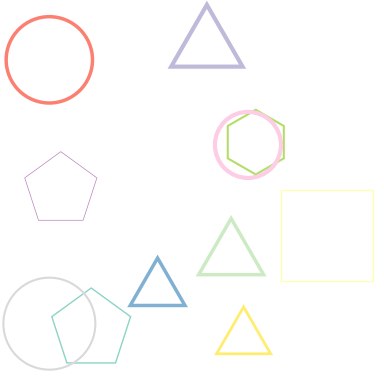[{"shape": "pentagon", "thickness": 1, "radius": 0.54, "center": [0.237, 0.144]}, {"shape": "square", "thickness": 1, "radius": 0.6, "center": [0.849, 0.389]}, {"shape": "triangle", "thickness": 3, "radius": 0.54, "center": [0.537, 0.88]}, {"shape": "circle", "thickness": 2.5, "radius": 0.56, "center": [0.128, 0.845]}, {"shape": "triangle", "thickness": 2.5, "radius": 0.41, "center": [0.409, 0.248]}, {"shape": "hexagon", "thickness": 1.5, "radius": 0.42, "center": [0.664, 0.631]}, {"shape": "circle", "thickness": 3, "radius": 0.43, "center": [0.644, 0.624]}, {"shape": "circle", "thickness": 1.5, "radius": 0.6, "center": [0.128, 0.159]}, {"shape": "pentagon", "thickness": 0.5, "radius": 0.49, "center": [0.158, 0.508]}, {"shape": "triangle", "thickness": 2.5, "radius": 0.49, "center": [0.6, 0.335]}, {"shape": "triangle", "thickness": 2, "radius": 0.41, "center": [0.633, 0.122]}]